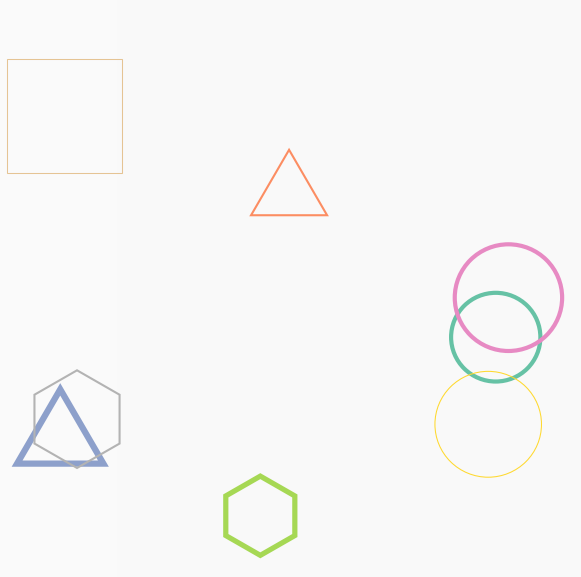[{"shape": "circle", "thickness": 2, "radius": 0.38, "center": [0.853, 0.415]}, {"shape": "triangle", "thickness": 1, "radius": 0.38, "center": [0.497, 0.664]}, {"shape": "triangle", "thickness": 3, "radius": 0.43, "center": [0.104, 0.239]}, {"shape": "circle", "thickness": 2, "radius": 0.46, "center": [0.875, 0.484]}, {"shape": "hexagon", "thickness": 2.5, "radius": 0.34, "center": [0.448, 0.106]}, {"shape": "circle", "thickness": 0.5, "radius": 0.46, "center": [0.84, 0.264]}, {"shape": "square", "thickness": 0.5, "radius": 0.49, "center": [0.112, 0.798]}, {"shape": "hexagon", "thickness": 1, "radius": 0.42, "center": [0.133, 0.273]}]